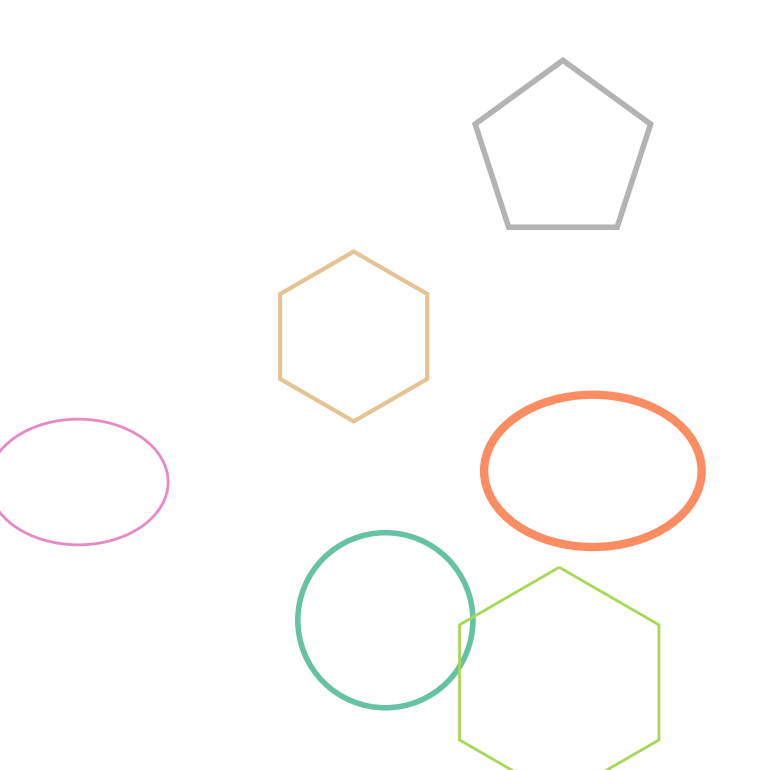[{"shape": "circle", "thickness": 2, "radius": 0.57, "center": [0.5, 0.195]}, {"shape": "oval", "thickness": 3, "radius": 0.71, "center": [0.77, 0.388]}, {"shape": "oval", "thickness": 1, "radius": 0.58, "center": [0.102, 0.374]}, {"shape": "hexagon", "thickness": 1, "radius": 0.75, "center": [0.726, 0.114]}, {"shape": "hexagon", "thickness": 1.5, "radius": 0.55, "center": [0.459, 0.563]}, {"shape": "pentagon", "thickness": 2, "radius": 0.6, "center": [0.731, 0.802]}]